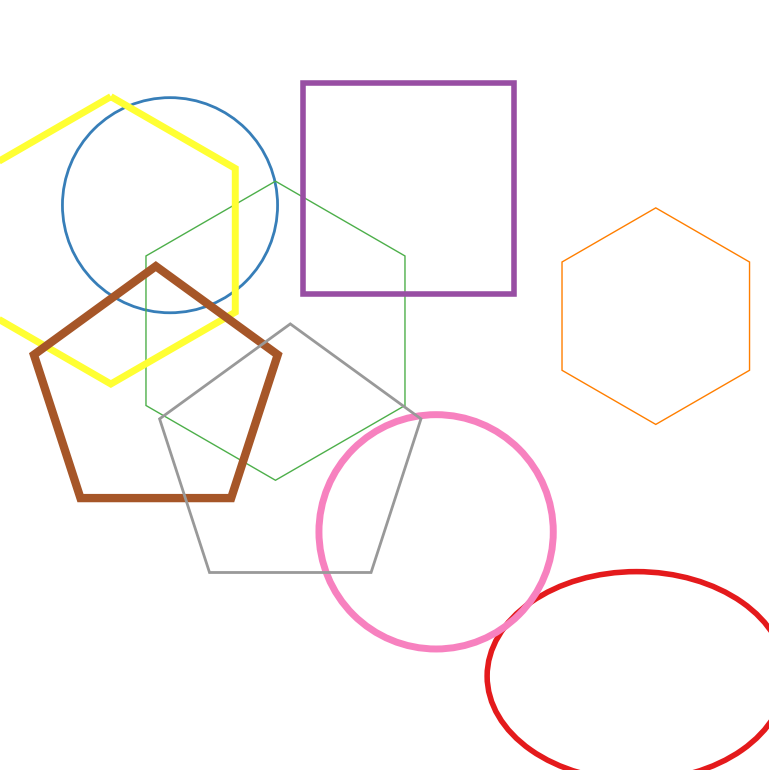[{"shape": "oval", "thickness": 2, "radius": 0.97, "center": [0.827, 0.122]}, {"shape": "circle", "thickness": 1, "radius": 0.7, "center": [0.221, 0.734]}, {"shape": "hexagon", "thickness": 0.5, "radius": 0.97, "center": [0.358, 0.57]}, {"shape": "square", "thickness": 2, "radius": 0.68, "center": [0.531, 0.756]}, {"shape": "hexagon", "thickness": 0.5, "radius": 0.7, "center": [0.852, 0.589]}, {"shape": "hexagon", "thickness": 2.5, "radius": 0.93, "center": [0.144, 0.688]}, {"shape": "pentagon", "thickness": 3, "radius": 0.83, "center": [0.202, 0.488]}, {"shape": "circle", "thickness": 2.5, "radius": 0.76, "center": [0.566, 0.309]}, {"shape": "pentagon", "thickness": 1, "radius": 0.89, "center": [0.377, 0.401]}]